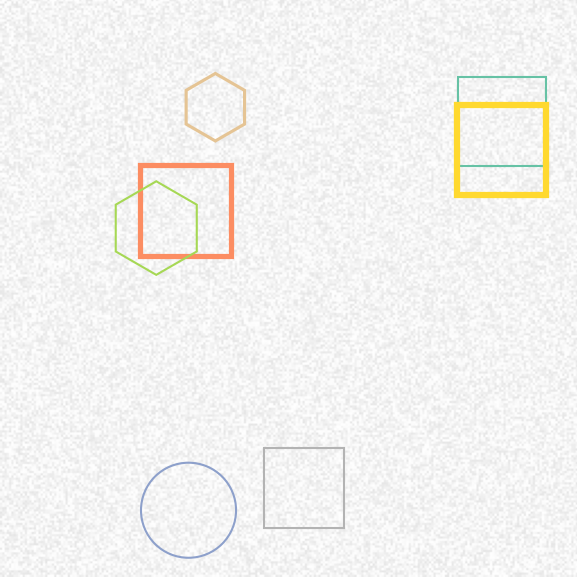[{"shape": "square", "thickness": 1, "radius": 0.38, "center": [0.869, 0.789]}, {"shape": "square", "thickness": 2.5, "radius": 0.39, "center": [0.321, 0.635]}, {"shape": "circle", "thickness": 1, "radius": 0.41, "center": [0.326, 0.116]}, {"shape": "hexagon", "thickness": 1, "radius": 0.41, "center": [0.271, 0.604]}, {"shape": "square", "thickness": 3, "radius": 0.39, "center": [0.868, 0.74]}, {"shape": "hexagon", "thickness": 1.5, "radius": 0.29, "center": [0.373, 0.813]}, {"shape": "square", "thickness": 1, "radius": 0.35, "center": [0.527, 0.154]}]